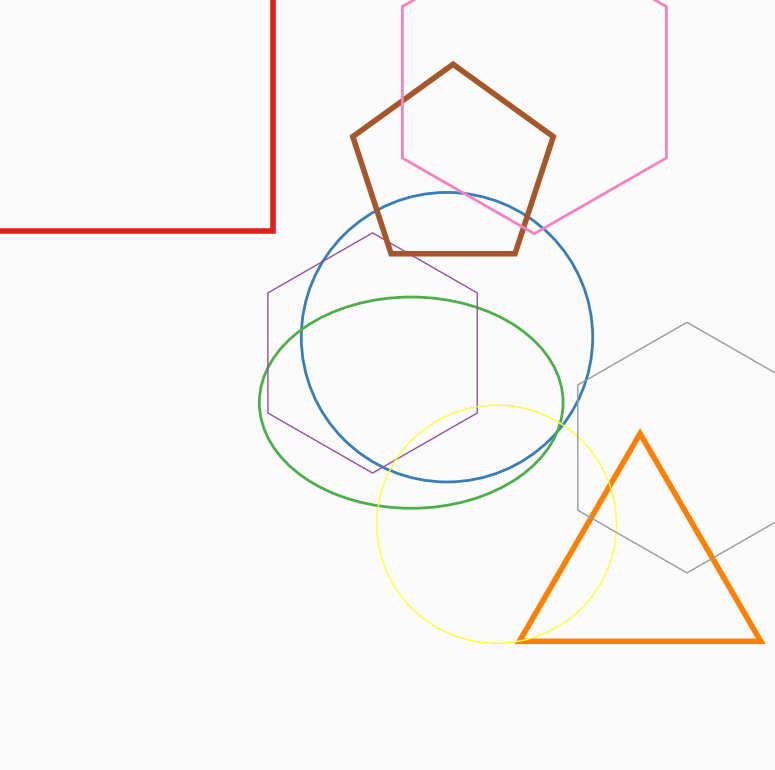[{"shape": "square", "thickness": 2, "radius": 0.94, "center": [0.163, 0.888]}, {"shape": "circle", "thickness": 1, "radius": 0.94, "center": [0.577, 0.562]}, {"shape": "oval", "thickness": 1, "radius": 0.98, "center": [0.531, 0.477]}, {"shape": "hexagon", "thickness": 0.5, "radius": 0.78, "center": [0.481, 0.542]}, {"shape": "triangle", "thickness": 2, "radius": 0.9, "center": [0.826, 0.257]}, {"shape": "circle", "thickness": 0.5, "radius": 0.77, "center": [0.641, 0.319]}, {"shape": "pentagon", "thickness": 2, "radius": 0.68, "center": [0.585, 0.781]}, {"shape": "hexagon", "thickness": 1, "radius": 0.98, "center": [0.689, 0.893]}, {"shape": "hexagon", "thickness": 0.5, "radius": 0.81, "center": [0.886, 0.419]}]